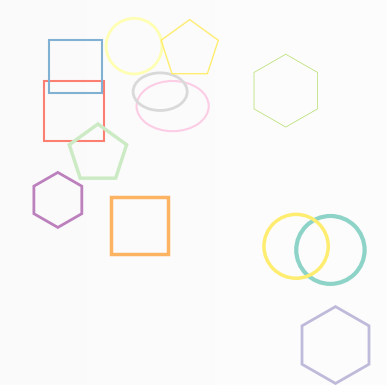[{"shape": "circle", "thickness": 3, "radius": 0.44, "center": [0.853, 0.351]}, {"shape": "circle", "thickness": 2, "radius": 0.36, "center": [0.346, 0.88]}, {"shape": "hexagon", "thickness": 2, "radius": 0.5, "center": [0.866, 0.104]}, {"shape": "square", "thickness": 1.5, "radius": 0.39, "center": [0.191, 0.711]}, {"shape": "square", "thickness": 1.5, "radius": 0.34, "center": [0.195, 0.827]}, {"shape": "square", "thickness": 2.5, "radius": 0.37, "center": [0.36, 0.415]}, {"shape": "hexagon", "thickness": 0.5, "radius": 0.47, "center": [0.737, 0.765]}, {"shape": "oval", "thickness": 1.5, "radius": 0.47, "center": [0.446, 0.724]}, {"shape": "oval", "thickness": 2, "radius": 0.35, "center": [0.413, 0.762]}, {"shape": "hexagon", "thickness": 2, "radius": 0.36, "center": [0.149, 0.481]}, {"shape": "pentagon", "thickness": 2.5, "radius": 0.39, "center": [0.253, 0.6]}, {"shape": "pentagon", "thickness": 1, "radius": 0.39, "center": [0.49, 0.871]}, {"shape": "circle", "thickness": 2.5, "radius": 0.41, "center": [0.764, 0.36]}]